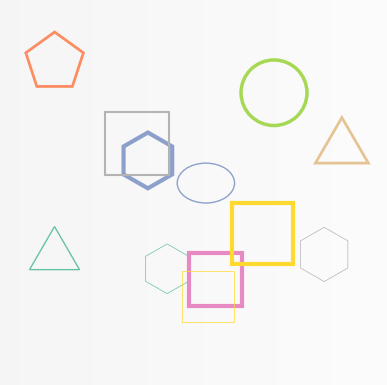[{"shape": "hexagon", "thickness": 0.5, "radius": 0.32, "center": [0.431, 0.302]}, {"shape": "triangle", "thickness": 1, "radius": 0.37, "center": [0.141, 0.337]}, {"shape": "pentagon", "thickness": 2, "radius": 0.39, "center": [0.141, 0.839]}, {"shape": "oval", "thickness": 1, "radius": 0.37, "center": [0.531, 0.525]}, {"shape": "hexagon", "thickness": 3, "radius": 0.36, "center": [0.382, 0.583]}, {"shape": "square", "thickness": 3, "radius": 0.35, "center": [0.556, 0.274]}, {"shape": "circle", "thickness": 2.5, "radius": 0.43, "center": [0.707, 0.759]}, {"shape": "square", "thickness": 3, "radius": 0.39, "center": [0.677, 0.393]}, {"shape": "square", "thickness": 0.5, "radius": 0.33, "center": [0.536, 0.23]}, {"shape": "triangle", "thickness": 2, "radius": 0.39, "center": [0.882, 0.616]}, {"shape": "hexagon", "thickness": 0.5, "radius": 0.35, "center": [0.837, 0.339]}, {"shape": "square", "thickness": 1.5, "radius": 0.41, "center": [0.354, 0.627]}]